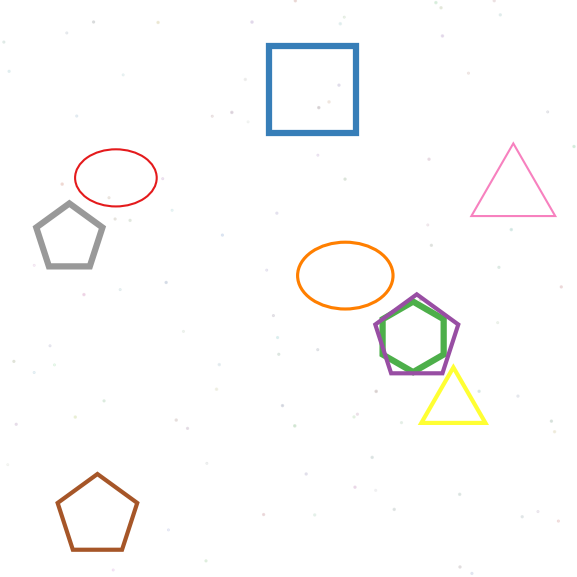[{"shape": "oval", "thickness": 1, "radius": 0.35, "center": [0.201, 0.691]}, {"shape": "square", "thickness": 3, "radius": 0.38, "center": [0.541, 0.844]}, {"shape": "hexagon", "thickness": 3, "radius": 0.31, "center": [0.715, 0.416]}, {"shape": "pentagon", "thickness": 2, "radius": 0.38, "center": [0.722, 0.414]}, {"shape": "oval", "thickness": 1.5, "radius": 0.41, "center": [0.598, 0.522]}, {"shape": "triangle", "thickness": 2, "radius": 0.32, "center": [0.785, 0.299]}, {"shape": "pentagon", "thickness": 2, "radius": 0.36, "center": [0.169, 0.106]}, {"shape": "triangle", "thickness": 1, "radius": 0.42, "center": [0.889, 0.667]}, {"shape": "pentagon", "thickness": 3, "radius": 0.3, "center": [0.12, 0.587]}]